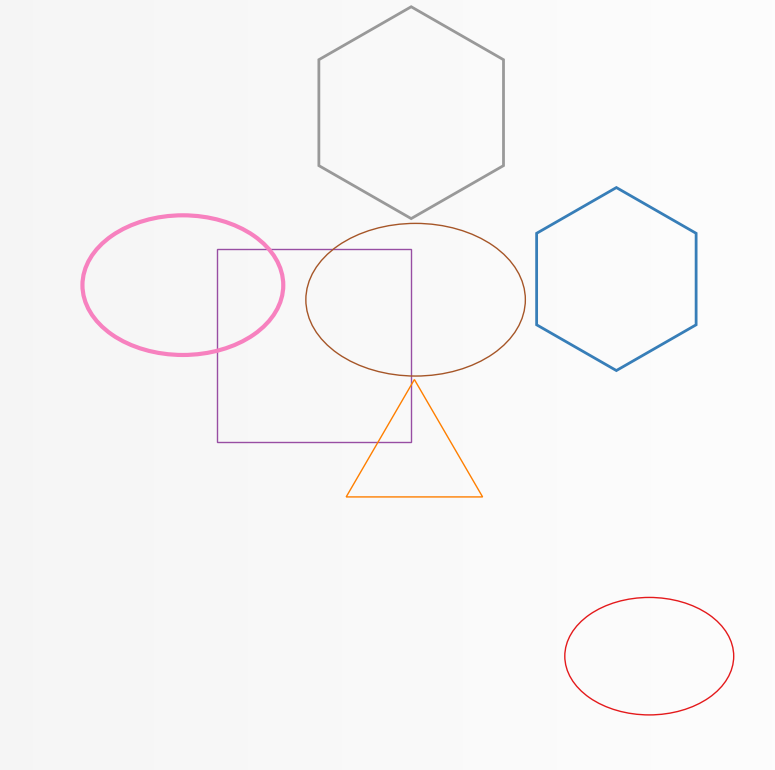[{"shape": "oval", "thickness": 0.5, "radius": 0.54, "center": [0.838, 0.148]}, {"shape": "hexagon", "thickness": 1, "radius": 0.59, "center": [0.795, 0.638]}, {"shape": "square", "thickness": 0.5, "radius": 0.63, "center": [0.405, 0.551]}, {"shape": "triangle", "thickness": 0.5, "radius": 0.51, "center": [0.535, 0.405]}, {"shape": "oval", "thickness": 0.5, "radius": 0.71, "center": [0.536, 0.611]}, {"shape": "oval", "thickness": 1.5, "radius": 0.65, "center": [0.236, 0.63]}, {"shape": "hexagon", "thickness": 1, "radius": 0.69, "center": [0.531, 0.854]}]